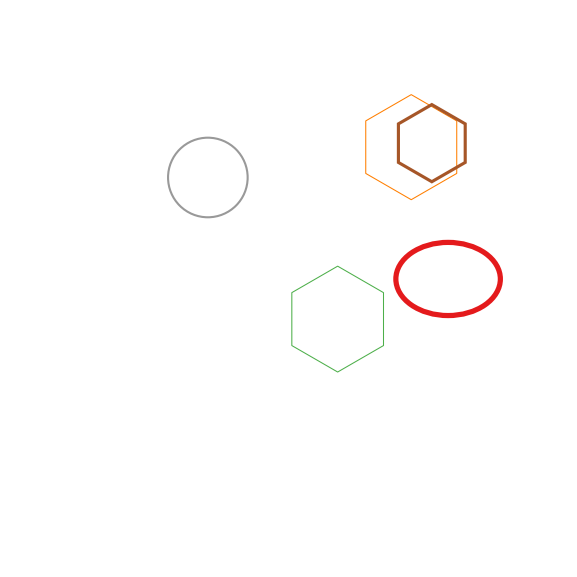[{"shape": "oval", "thickness": 2.5, "radius": 0.45, "center": [0.776, 0.516]}, {"shape": "hexagon", "thickness": 0.5, "radius": 0.46, "center": [0.585, 0.447]}, {"shape": "hexagon", "thickness": 0.5, "radius": 0.45, "center": [0.712, 0.744]}, {"shape": "hexagon", "thickness": 1.5, "radius": 0.33, "center": [0.748, 0.751]}, {"shape": "circle", "thickness": 1, "radius": 0.34, "center": [0.36, 0.692]}]